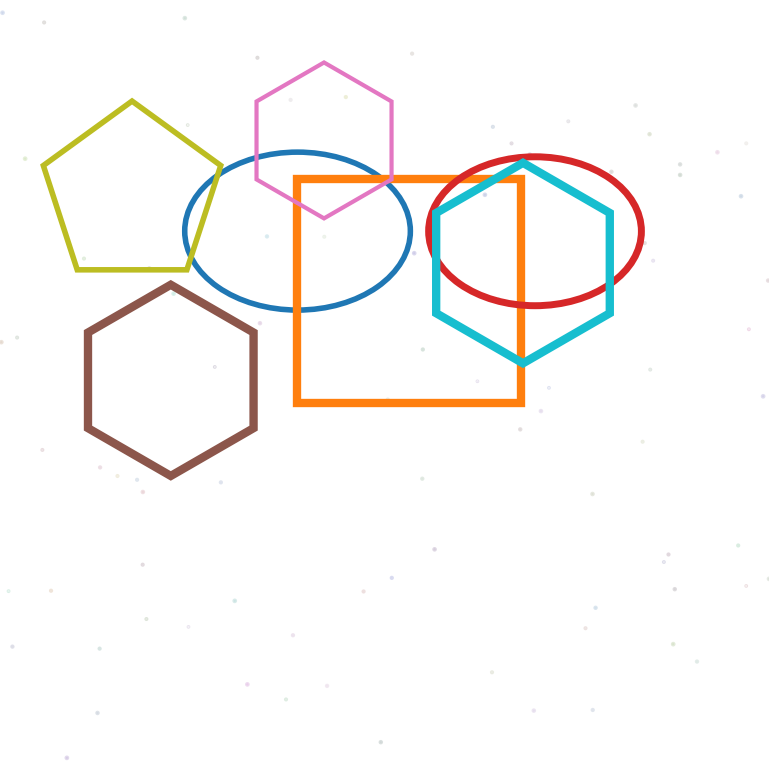[{"shape": "oval", "thickness": 2, "radius": 0.73, "center": [0.386, 0.7]}, {"shape": "square", "thickness": 3, "radius": 0.73, "center": [0.531, 0.622]}, {"shape": "oval", "thickness": 2.5, "radius": 0.69, "center": [0.695, 0.7]}, {"shape": "hexagon", "thickness": 3, "radius": 0.62, "center": [0.222, 0.506]}, {"shape": "hexagon", "thickness": 1.5, "radius": 0.51, "center": [0.421, 0.818]}, {"shape": "pentagon", "thickness": 2, "radius": 0.61, "center": [0.171, 0.748]}, {"shape": "hexagon", "thickness": 3, "radius": 0.65, "center": [0.679, 0.658]}]